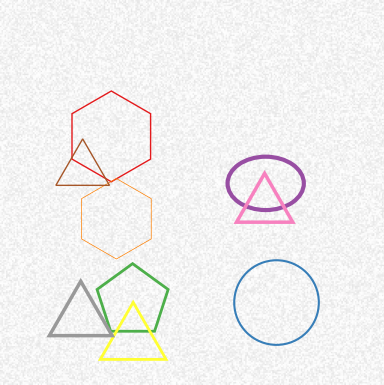[{"shape": "hexagon", "thickness": 1, "radius": 0.59, "center": [0.289, 0.646]}, {"shape": "circle", "thickness": 1.5, "radius": 0.55, "center": [0.718, 0.214]}, {"shape": "pentagon", "thickness": 2, "radius": 0.49, "center": [0.344, 0.218]}, {"shape": "oval", "thickness": 3, "radius": 0.5, "center": [0.69, 0.524]}, {"shape": "hexagon", "thickness": 0.5, "radius": 0.52, "center": [0.302, 0.432]}, {"shape": "triangle", "thickness": 2, "radius": 0.49, "center": [0.346, 0.116]}, {"shape": "triangle", "thickness": 1, "radius": 0.4, "center": [0.215, 0.559]}, {"shape": "triangle", "thickness": 2.5, "radius": 0.42, "center": [0.687, 0.465]}, {"shape": "triangle", "thickness": 2.5, "radius": 0.47, "center": [0.21, 0.175]}]